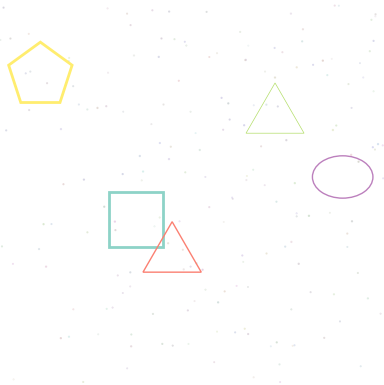[{"shape": "square", "thickness": 2, "radius": 0.35, "center": [0.353, 0.43]}, {"shape": "triangle", "thickness": 1, "radius": 0.44, "center": [0.447, 0.337]}, {"shape": "triangle", "thickness": 0.5, "radius": 0.44, "center": [0.714, 0.698]}, {"shape": "oval", "thickness": 1, "radius": 0.39, "center": [0.89, 0.54]}, {"shape": "pentagon", "thickness": 2, "radius": 0.43, "center": [0.105, 0.804]}]